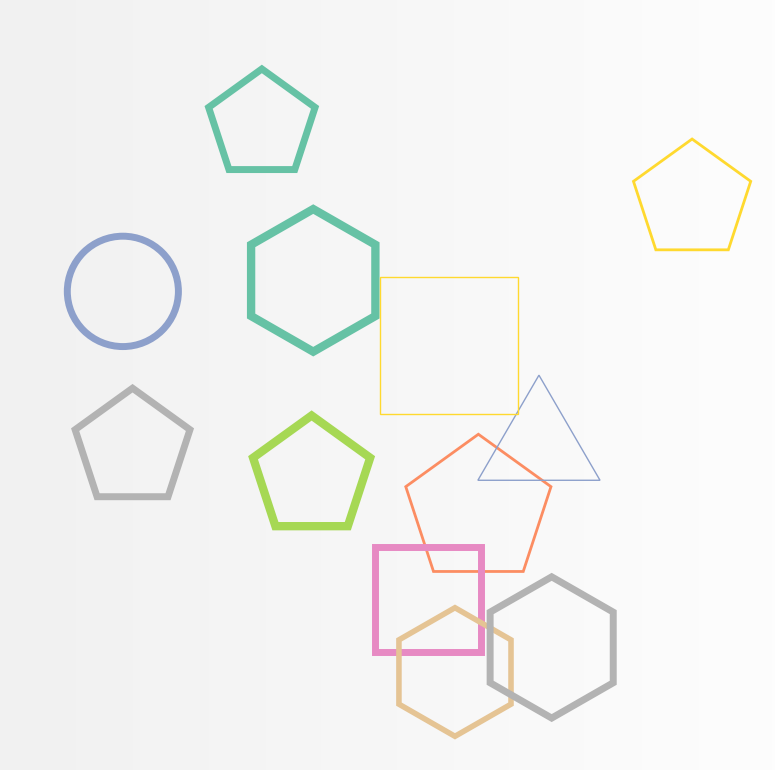[{"shape": "pentagon", "thickness": 2.5, "radius": 0.36, "center": [0.338, 0.838]}, {"shape": "hexagon", "thickness": 3, "radius": 0.46, "center": [0.404, 0.636]}, {"shape": "pentagon", "thickness": 1, "radius": 0.49, "center": [0.617, 0.338]}, {"shape": "circle", "thickness": 2.5, "radius": 0.36, "center": [0.159, 0.622]}, {"shape": "triangle", "thickness": 0.5, "radius": 0.45, "center": [0.695, 0.422]}, {"shape": "square", "thickness": 2.5, "radius": 0.34, "center": [0.552, 0.222]}, {"shape": "pentagon", "thickness": 3, "radius": 0.4, "center": [0.402, 0.381]}, {"shape": "square", "thickness": 0.5, "radius": 0.45, "center": [0.58, 0.551]}, {"shape": "pentagon", "thickness": 1, "radius": 0.4, "center": [0.893, 0.74]}, {"shape": "hexagon", "thickness": 2, "radius": 0.42, "center": [0.587, 0.127]}, {"shape": "hexagon", "thickness": 2.5, "radius": 0.46, "center": [0.712, 0.159]}, {"shape": "pentagon", "thickness": 2.5, "radius": 0.39, "center": [0.171, 0.418]}]